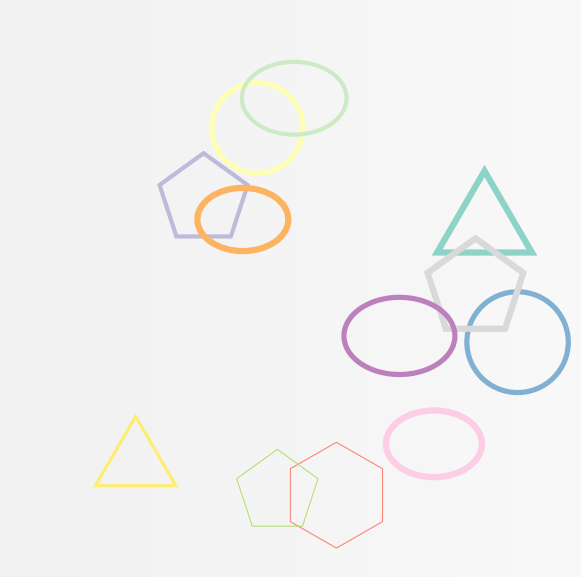[{"shape": "triangle", "thickness": 3, "radius": 0.47, "center": [0.834, 0.609]}, {"shape": "circle", "thickness": 2.5, "radius": 0.39, "center": [0.443, 0.777]}, {"shape": "pentagon", "thickness": 2, "radius": 0.4, "center": [0.35, 0.654]}, {"shape": "hexagon", "thickness": 0.5, "radius": 0.46, "center": [0.579, 0.142]}, {"shape": "circle", "thickness": 2.5, "radius": 0.44, "center": [0.89, 0.407]}, {"shape": "oval", "thickness": 3, "radius": 0.39, "center": [0.418, 0.619]}, {"shape": "pentagon", "thickness": 0.5, "radius": 0.37, "center": [0.477, 0.148]}, {"shape": "oval", "thickness": 3, "radius": 0.41, "center": [0.747, 0.231]}, {"shape": "pentagon", "thickness": 3, "radius": 0.43, "center": [0.818, 0.5]}, {"shape": "oval", "thickness": 2.5, "radius": 0.48, "center": [0.687, 0.417]}, {"shape": "oval", "thickness": 2, "radius": 0.45, "center": [0.506, 0.829]}, {"shape": "triangle", "thickness": 1.5, "radius": 0.4, "center": [0.233, 0.198]}]